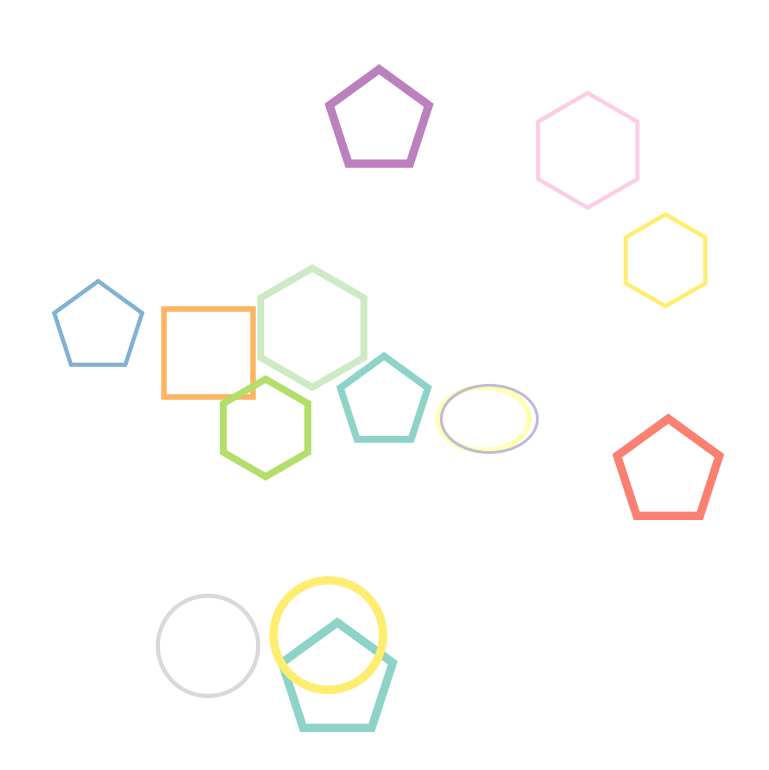[{"shape": "pentagon", "thickness": 3, "radius": 0.38, "center": [0.438, 0.116]}, {"shape": "pentagon", "thickness": 2.5, "radius": 0.3, "center": [0.499, 0.478]}, {"shape": "oval", "thickness": 2, "radius": 0.29, "center": [0.628, 0.456]}, {"shape": "oval", "thickness": 1, "radius": 0.31, "center": [0.635, 0.456]}, {"shape": "pentagon", "thickness": 3, "radius": 0.35, "center": [0.868, 0.387]}, {"shape": "pentagon", "thickness": 1.5, "radius": 0.3, "center": [0.128, 0.575]}, {"shape": "square", "thickness": 2, "radius": 0.29, "center": [0.271, 0.541]}, {"shape": "hexagon", "thickness": 2.5, "radius": 0.32, "center": [0.345, 0.444]}, {"shape": "hexagon", "thickness": 1.5, "radius": 0.37, "center": [0.763, 0.805]}, {"shape": "circle", "thickness": 1.5, "radius": 0.33, "center": [0.27, 0.161]}, {"shape": "pentagon", "thickness": 3, "radius": 0.34, "center": [0.492, 0.842]}, {"shape": "hexagon", "thickness": 2.5, "radius": 0.39, "center": [0.406, 0.574]}, {"shape": "circle", "thickness": 3, "radius": 0.36, "center": [0.426, 0.175]}, {"shape": "hexagon", "thickness": 1.5, "radius": 0.3, "center": [0.864, 0.662]}]